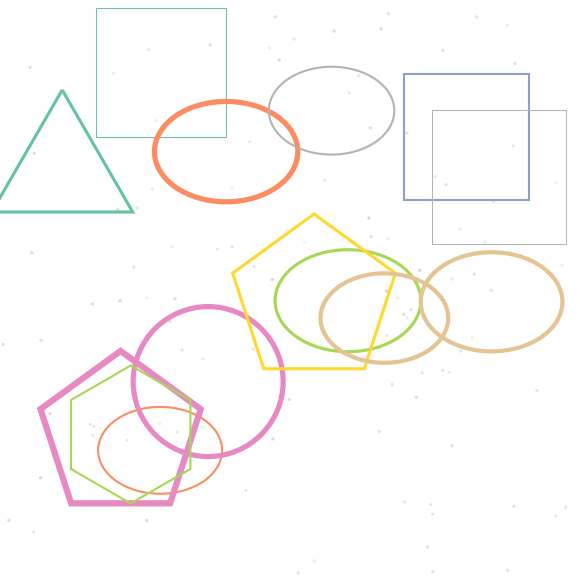[{"shape": "square", "thickness": 0.5, "radius": 0.56, "center": [0.279, 0.874]}, {"shape": "triangle", "thickness": 1.5, "radius": 0.7, "center": [0.108, 0.703]}, {"shape": "oval", "thickness": 2.5, "radius": 0.62, "center": [0.392, 0.737]}, {"shape": "oval", "thickness": 1, "radius": 0.54, "center": [0.277, 0.219]}, {"shape": "square", "thickness": 1, "radius": 0.54, "center": [0.808, 0.762]}, {"shape": "pentagon", "thickness": 3, "radius": 0.73, "center": [0.209, 0.246]}, {"shape": "circle", "thickness": 2.5, "radius": 0.65, "center": [0.36, 0.338]}, {"shape": "oval", "thickness": 1.5, "radius": 0.63, "center": [0.603, 0.478]}, {"shape": "hexagon", "thickness": 1, "radius": 0.6, "center": [0.226, 0.247]}, {"shape": "pentagon", "thickness": 1.5, "radius": 0.74, "center": [0.544, 0.48]}, {"shape": "oval", "thickness": 2, "radius": 0.61, "center": [0.851, 0.477]}, {"shape": "oval", "thickness": 2, "radius": 0.55, "center": [0.666, 0.448]}, {"shape": "oval", "thickness": 1, "radius": 0.54, "center": [0.574, 0.808]}, {"shape": "square", "thickness": 0.5, "radius": 0.58, "center": [0.864, 0.693]}]